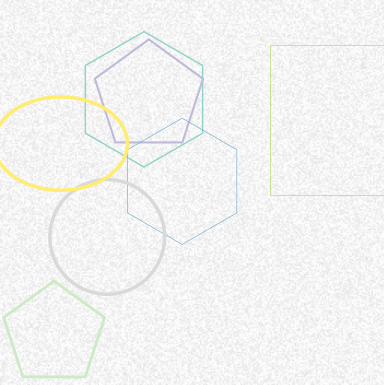[{"shape": "hexagon", "thickness": 1, "radius": 0.88, "center": [0.374, 0.742]}, {"shape": "pentagon", "thickness": 1.5, "radius": 0.74, "center": [0.387, 0.75]}, {"shape": "hexagon", "thickness": 0.5, "radius": 0.82, "center": [0.473, 0.529]}, {"shape": "square", "thickness": 0.5, "radius": 0.97, "center": [0.895, 0.689]}, {"shape": "circle", "thickness": 2.5, "radius": 0.74, "center": [0.279, 0.385]}, {"shape": "pentagon", "thickness": 2, "radius": 0.69, "center": [0.14, 0.132]}, {"shape": "oval", "thickness": 2.5, "radius": 0.87, "center": [0.158, 0.627]}]